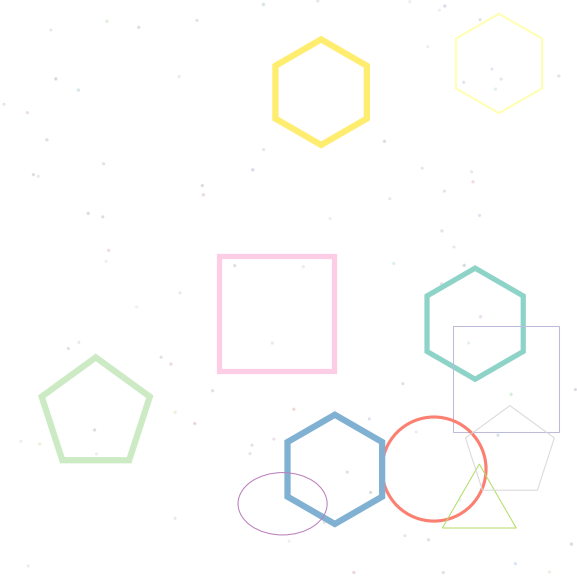[{"shape": "hexagon", "thickness": 2.5, "radius": 0.48, "center": [0.823, 0.439]}, {"shape": "hexagon", "thickness": 1, "radius": 0.43, "center": [0.864, 0.889]}, {"shape": "square", "thickness": 0.5, "radius": 0.46, "center": [0.876, 0.343]}, {"shape": "circle", "thickness": 1.5, "radius": 0.45, "center": [0.751, 0.187]}, {"shape": "hexagon", "thickness": 3, "radius": 0.47, "center": [0.58, 0.186]}, {"shape": "triangle", "thickness": 0.5, "radius": 0.37, "center": [0.83, 0.122]}, {"shape": "square", "thickness": 2.5, "radius": 0.5, "center": [0.479, 0.456]}, {"shape": "pentagon", "thickness": 0.5, "radius": 0.4, "center": [0.883, 0.216]}, {"shape": "oval", "thickness": 0.5, "radius": 0.39, "center": [0.489, 0.127]}, {"shape": "pentagon", "thickness": 3, "radius": 0.49, "center": [0.166, 0.282]}, {"shape": "hexagon", "thickness": 3, "radius": 0.46, "center": [0.556, 0.84]}]